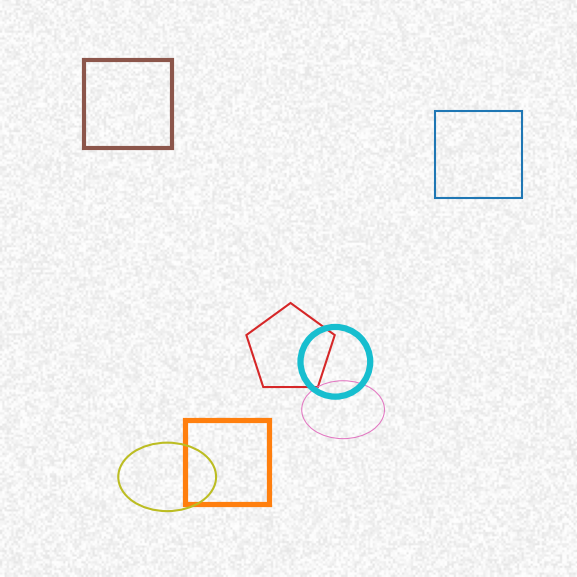[{"shape": "square", "thickness": 1, "radius": 0.38, "center": [0.828, 0.731]}, {"shape": "square", "thickness": 2.5, "radius": 0.36, "center": [0.393, 0.199]}, {"shape": "pentagon", "thickness": 1, "radius": 0.4, "center": [0.503, 0.394]}, {"shape": "square", "thickness": 2, "radius": 0.38, "center": [0.221, 0.819]}, {"shape": "oval", "thickness": 0.5, "radius": 0.36, "center": [0.594, 0.29]}, {"shape": "oval", "thickness": 1, "radius": 0.42, "center": [0.289, 0.173]}, {"shape": "circle", "thickness": 3, "radius": 0.3, "center": [0.581, 0.373]}]